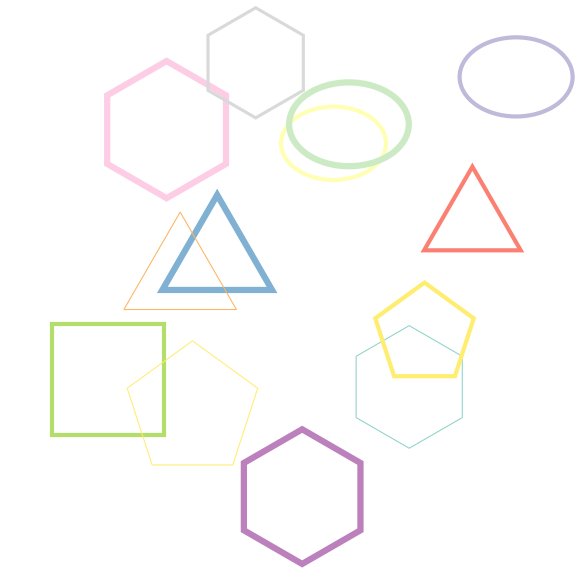[{"shape": "hexagon", "thickness": 0.5, "radius": 0.53, "center": [0.709, 0.329]}, {"shape": "oval", "thickness": 2, "radius": 0.45, "center": [0.578, 0.751]}, {"shape": "oval", "thickness": 2, "radius": 0.49, "center": [0.894, 0.866]}, {"shape": "triangle", "thickness": 2, "radius": 0.48, "center": [0.818, 0.614]}, {"shape": "triangle", "thickness": 3, "radius": 0.55, "center": [0.376, 0.552]}, {"shape": "triangle", "thickness": 0.5, "radius": 0.56, "center": [0.312, 0.519]}, {"shape": "square", "thickness": 2, "radius": 0.48, "center": [0.187, 0.342]}, {"shape": "hexagon", "thickness": 3, "radius": 0.59, "center": [0.288, 0.775]}, {"shape": "hexagon", "thickness": 1.5, "radius": 0.48, "center": [0.443, 0.89]}, {"shape": "hexagon", "thickness": 3, "radius": 0.58, "center": [0.523, 0.139]}, {"shape": "oval", "thickness": 3, "radius": 0.52, "center": [0.604, 0.784]}, {"shape": "pentagon", "thickness": 2, "radius": 0.45, "center": [0.735, 0.42]}, {"shape": "pentagon", "thickness": 0.5, "radius": 0.59, "center": [0.333, 0.29]}]